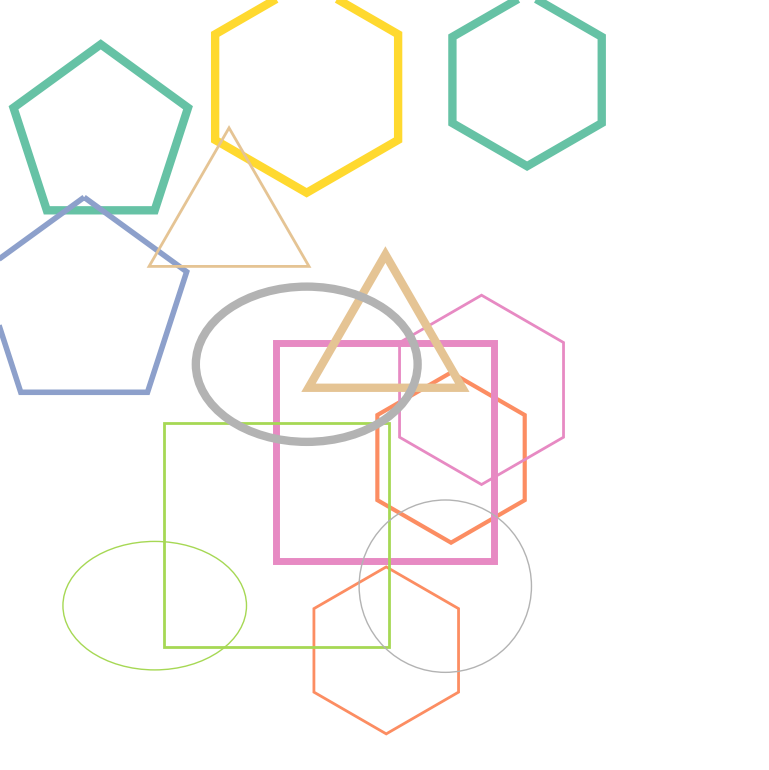[{"shape": "hexagon", "thickness": 3, "radius": 0.56, "center": [0.685, 0.896]}, {"shape": "pentagon", "thickness": 3, "radius": 0.6, "center": [0.131, 0.823]}, {"shape": "hexagon", "thickness": 1, "radius": 0.54, "center": [0.502, 0.155]}, {"shape": "hexagon", "thickness": 1.5, "radius": 0.55, "center": [0.586, 0.406]}, {"shape": "pentagon", "thickness": 2, "radius": 0.7, "center": [0.109, 0.604]}, {"shape": "hexagon", "thickness": 1, "radius": 0.61, "center": [0.625, 0.494]}, {"shape": "square", "thickness": 2.5, "radius": 0.71, "center": [0.5, 0.413]}, {"shape": "square", "thickness": 1, "radius": 0.73, "center": [0.359, 0.305]}, {"shape": "oval", "thickness": 0.5, "radius": 0.6, "center": [0.201, 0.213]}, {"shape": "hexagon", "thickness": 3, "radius": 0.69, "center": [0.398, 0.887]}, {"shape": "triangle", "thickness": 3, "radius": 0.58, "center": [0.501, 0.554]}, {"shape": "triangle", "thickness": 1, "radius": 0.6, "center": [0.297, 0.714]}, {"shape": "oval", "thickness": 3, "radius": 0.72, "center": [0.398, 0.527]}, {"shape": "circle", "thickness": 0.5, "radius": 0.56, "center": [0.578, 0.239]}]